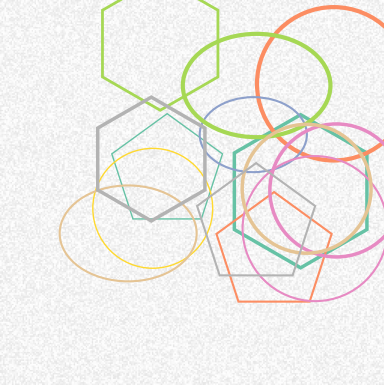[{"shape": "pentagon", "thickness": 1, "radius": 0.76, "center": [0.434, 0.554]}, {"shape": "hexagon", "thickness": 2.5, "radius": 0.99, "center": [0.781, 0.503]}, {"shape": "pentagon", "thickness": 1.5, "radius": 0.79, "center": [0.712, 0.344]}, {"shape": "circle", "thickness": 3, "radius": 1.0, "center": [0.867, 0.782]}, {"shape": "oval", "thickness": 1.5, "radius": 0.7, "center": [0.658, 0.65]}, {"shape": "circle", "thickness": 2.5, "radius": 0.86, "center": [0.874, 0.505]}, {"shape": "circle", "thickness": 1.5, "radius": 0.94, "center": [0.819, 0.406]}, {"shape": "hexagon", "thickness": 2, "radius": 0.87, "center": [0.416, 0.887]}, {"shape": "oval", "thickness": 3, "radius": 0.96, "center": [0.667, 0.778]}, {"shape": "circle", "thickness": 1, "radius": 0.78, "center": [0.397, 0.459]}, {"shape": "oval", "thickness": 1.5, "radius": 0.89, "center": [0.333, 0.394]}, {"shape": "circle", "thickness": 2.5, "radius": 0.84, "center": [0.796, 0.51]}, {"shape": "pentagon", "thickness": 1.5, "radius": 0.81, "center": [0.665, 0.415]}, {"shape": "hexagon", "thickness": 2.5, "radius": 0.8, "center": [0.393, 0.587]}]